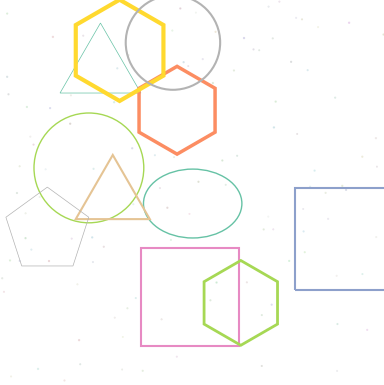[{"shape": "triangle", "thickness": 0.5, "radius": 0.61, "center": [0.261, 0.819]}, {"shape": "oval", "thickness": 1, "radius": 0.64, "center": [0.5, 0.471]}, {"shape": "hexagon", "thickness": 2.5, "radius": 0.57, "center": [0.46, 0.714]}, {"shape": "square", "thickness": 1.5, "radius": 0.66, "center": [0.9, 0.379]}, {"shape": "square", "thickness": 1.5, "radius": 0.64, "center": [0.493, 0.228]}, {"shape": "hexagon", "thickness": 2, "radius": 0.55, "center": [0.625, 0.213]}, {"shape": "circle", "thickness": 1, "radius": 0.71, "center": [0.231, 0.564]}, {"shape": "hexagon", "thickness": 3, "radius": 0.66, "center": [0.311, 0.869]}, {"shape": "triangle", "thickness": 1.5, "radius": 0.56, "center": [0.293, 0.486]}, {"shape": "pentagon", "thickness": 0.5, "radius": 0.57, "center": [0.123, 0.401]}, {"shape": "circle", "thickness": 1.5, "radius": 0.61, "center": [0.449, 0.889]}]